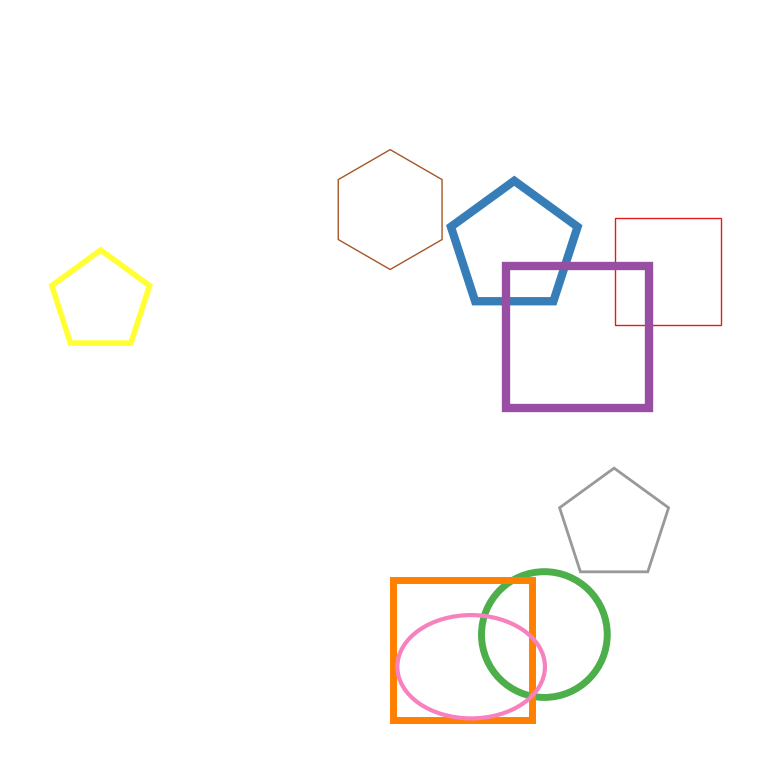[{"shape": "square", "thickness": 0.5, "radius": 0.35, "center": [0.868, 0.647]}, {"shape": "pentagon", "thickness": 3, "radius": 0.43, "center": [0.668, 0.679]}, {"shape": "circle", "thickness": 2.5, "radius": 0.41, "center": [0.707, 0.176]}, {"shape": "square", "thickness": 3, "radius": 0.46, "center": [0.75, 0.563]}, {"shape": "square", "thickness": 2.5, "radius": 0.45, "center": [0.601, 0.156]}, {"shape": "pentagon", "thickness": 2, "radius": 0.33, "center": [0.131, 0.608]}, {"shape": "hexagon", "thickness": 0.5, "radius": 0.39, "center": [0.507, 0.728]}, {"shape": "oval", "thickness": 1.5, "radius": 0.48, "center": [0.612, 0.134]}, {"shape": "pentagon", "thickness": 1, "radius": 0.37, "center": [0.798, 0.318]}]